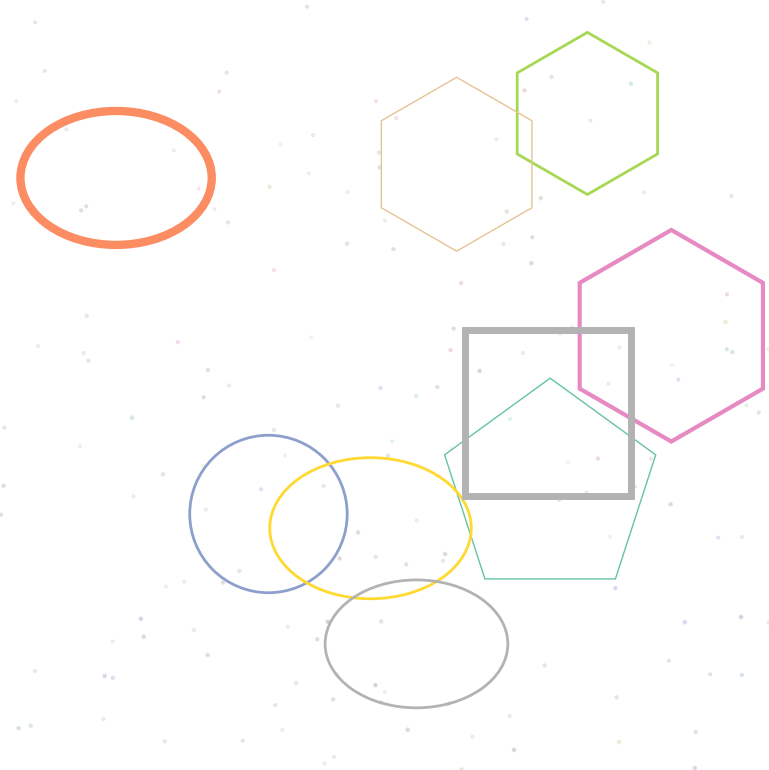[{"shape": "pentagon", "thickness": 0.5, "radius": 0.72, "center": [0.714, 0.365]}, {"shape": "oval", "thickness": 3, "radius": 0.62, "center": [0.151, 0.769]}, {"shape": "circle", "thickness": 1, "radius": 0.51, "center": [0.349, 0.332]}, {"shape": "hexagon", "thickness": 1.5, "radius": 0.69, "center": [0.872, 0.564]}, {"shape": "hexagon", "thickness": 1, "radius": 0.53, "center": [0.763, 0.853]}, {"shape": "oval", "thickness": 1, "radius": 0.65, "center": [0.481, 0.314]}, {"shape": "hexagon", "thickness": 0.5, "radius": 0.56, "center": [0.593, 0.787]}, {"shape": "oval", "thickness": 1, "radius": 0.59, "center": [0.541, 0.164]}, {"shape": "square", "thickness": 2.5, "radius": 0.54, "center": [0.712, 0.464]}]